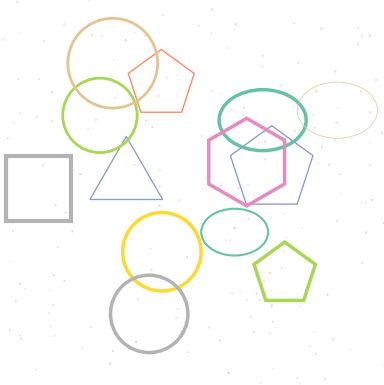[{"shape": "oval", "thickness": 1.5, "radius": 0.43, "center": [0.61, 0.397]}, {"shape": "oval", "thickness": 2.5, "radius": 0.57, "center": [0.682, 0.688]}, {"shape": "pentagon", "thickness": 1, "radius": 0.45, "center": [0.419, 0.781]}, {"shape": "triangle", "thickness": 1, "radius": 0.55, "center": [0.328, 0.536]}, {"shape": "pentagon", "thickness": 1, "radius": 0.56, "center": [0.706, 0.561]}, {"shape": "hexagon", "thickness": 2.5, "radius": 0.57, "center": [0.641, 0.579]}, {"shape": "circle", "thickness": 2, "radius": 0.48, "center": [0.26, 0.7]}, {"shape": "pentagon", "thickness": 2.5, "radius": 0.42, "center": [0.739, 0.287]}, {"shape": "circle", "thickness": 2.5, "radius": 0.51, "center": [0.42, 0.346]}, {"shape": "circle", "thickness": 2, "radius": 0.58, "center": [0.293, 0.836]}, {"shape": "oval", "thickness": 0.5, "radius": 0.52, "center": [0.876, 0.714]}, {"shape": "square", "thickness": 3, "radius": 0.42, "center": [0.101, 0.511]}, {"shape": "circle", "thickness": 2.5, "radius": 0.5, "center": [0.388, 0.185]}]